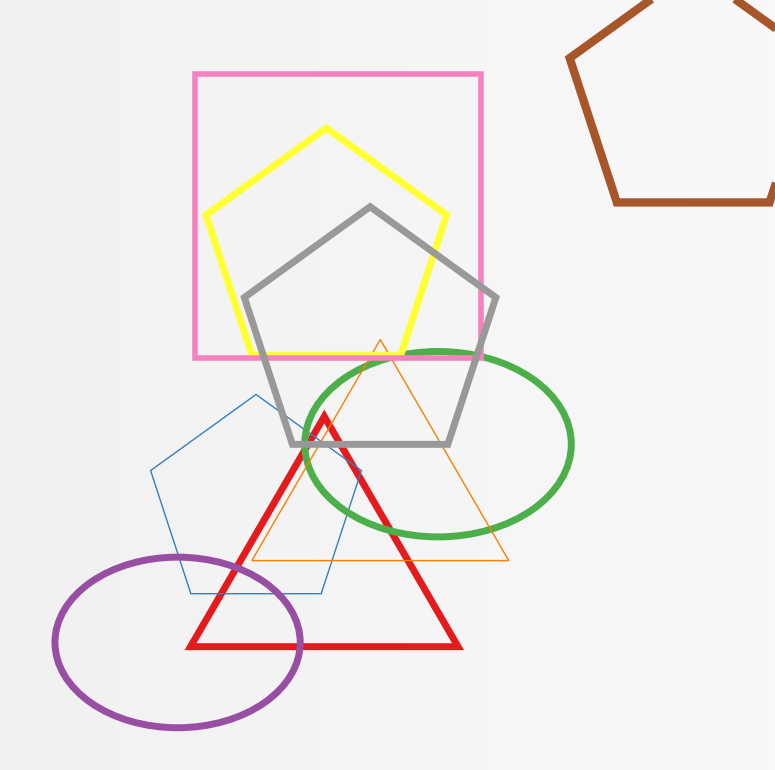[{"shape": "triangle", "thickness": 2.5, "radius": 1.0, "center": [0.418, 0.26]}, {"shape": "pentagon", "thickness": 0.5, "radius": 0.72, "center": [0.33, 0.345]}, {"shape": "oval", "thickness": 2.5, "radius": 0.86, "center": [0.565, 0.423]}, {"shape": "oval", "thickness": 2.5, "radius": 0.79, "center": [0.229, 0.166]}, {"shape": "triangle", "thickness": 0.5, "radius": 0.96, "center": [0.491, 0.368]}, {"shape": "pentagon", "thickness": 2.5, "radius": 0.82, "center": [0.421, 0.671]}, {"shape": "pentagon", "thickness": 3, "radius": 0.84, "center": [0.894, 0.873]}, {"shape": "square", "thickness": 2, "radius": 0.92, "center": [0.436, 0.719]}, {"shape": "pentagon", "thickness": 2.5, "radius": 0.85, "center": [0.478, 0.561]}]